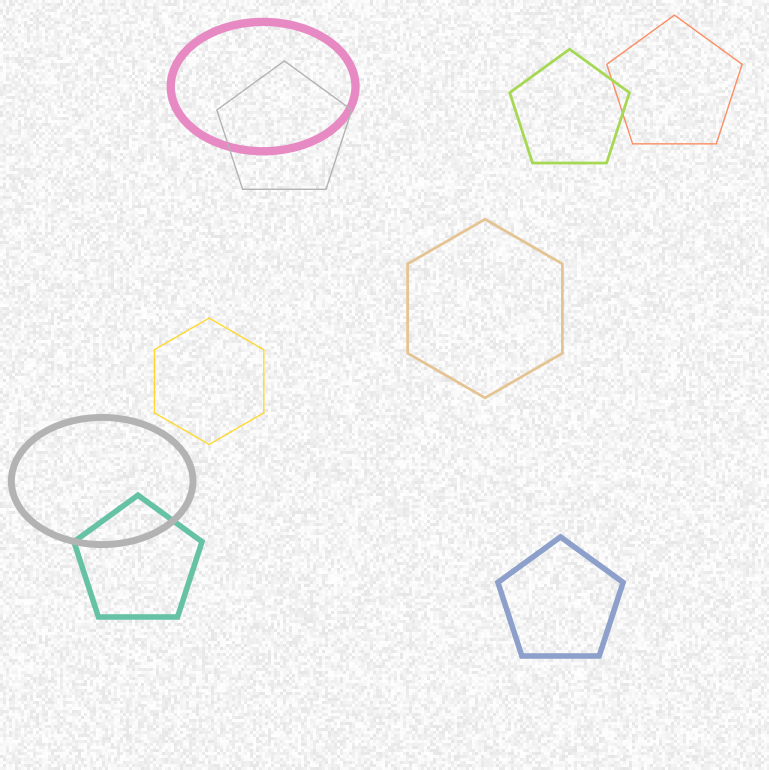[{"shape": "pentagon", "thickness": 2, "radius": 0.44, "center": [0.179, 0.269]}, {"shape": "pentagon", "thickness": 0.5, "radius": 0.46, "center": [0.876, 0.888]}, {"shape": "pentagon", "thickness": 2, "radius": 0.43, "center": [0.728, 0.217]}, {"shape": "oval", "thickness": 3, "radius": 0.6, "center": [0.342, 0.888]}, {"shape": "pentagon", "thickness": 1, "radius": 0.41, "center": [0.74, 0.854]}, {"shape": "hexagon", "thickness": 0.5, "radius": 0.41, "center": [0.272, 0.505]}, {"shape": "hexagon", "thickness": 1, "radius": 0.58, "center": [0.63, 0.599]}, {"shape": "oval", "thickness": 2.5, "radius": 0.59, "center": [0.133, 0.375]}, {"shape": "pentagon", "thickness": 0.5, "radius": 0.46, "center": [0.369, 0.829]}]